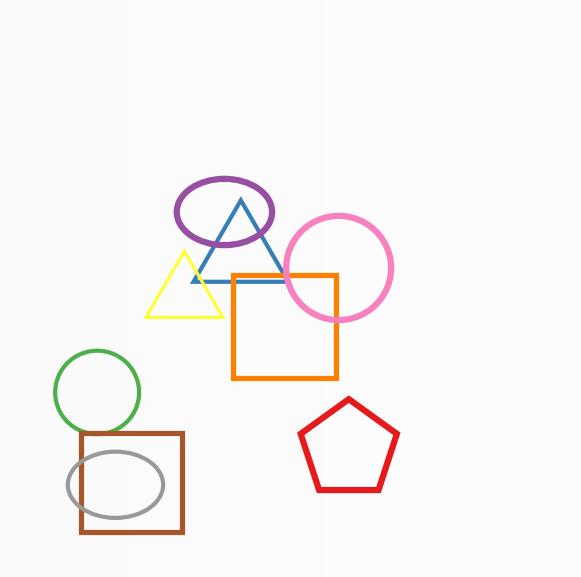[{"shape": "pentagon", "thickness": 3, "radius": 0.43, "center": [0.6, 0.221]}, {"shape": "triangle", "thickness": 2, "radius": 0.47, "center": [0.414, 0.558]}, {"shape": "circle", "thickness": 2, "radius": 0.36, "center": [0.167, 0.32]}, {"shape": "oval", "thickness": 3, "radius": 0.41, "center": [0.386, 0.632]}, {"shape": "square", "thickness": 2.5, "radius": 0.44, "center": [0.49, 0.434]}, {"shape": "triangle", "thickness": 1.5, "radius": 0.38, "center": [0.317, 0.488]}, {"shape": "square", "thickness": 2.5, "radius": 0.43, "center": [0.227, 0.164]}, {"shape": "circle", "thickness": 3, "radius": 0.45, "center": [0.583, 0.535]}, {"shape": "oval", "thickness": 2, "radius": 0.41, "center": [0.199, 0.16]}]